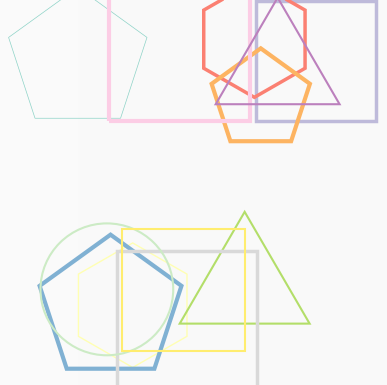[{"shape": "pentagon", "thickness": 0.5, "radius": 0.94, "center": [0.201, 0.845]}, {"shape": "hexagon", "thickness": 1, "radius": 0.81, "center": [0.342, 0.207]}, {"shape": "square", "thickness": 2.5, "radius": 0.78, "center": [0.815, 0.843]}, {"shape": "hexagon", "thickness": 2.5, "radius": 0.75, "center": [0.657, 0.898]}, {"shape": "pentagon", "thickness": 3, "radius": 0.96, "center": [0.285, 0.198]}, {"shape": "pentagon", "thickness": 3, "radius": 0.67, "center": [0.673, 0.741]}, {"shape": "triangle", "thickness": 1.5, "radius": 0.97, "center": [0.631, 0.256]}, {"shape": "square", "thickness": 3, "radius": 0.91, "center": [0.464, 0.869]}, {"shape": "square", "thickness": 2.5, "radius": 0.9, "center": [0.483, 0.169]}, {"shape": "triangle", "thickness": 1.5, "radius": 0.92, "center": [0.716, 0.822]}, {"shape": "circle", "thickness": 1.5, "radius": 0.86, "center": [0.276, 0.248]}, {"shape": "square", "thickness": 1.5, "radius": 0.79, "center": [0.474, 0.246]}]